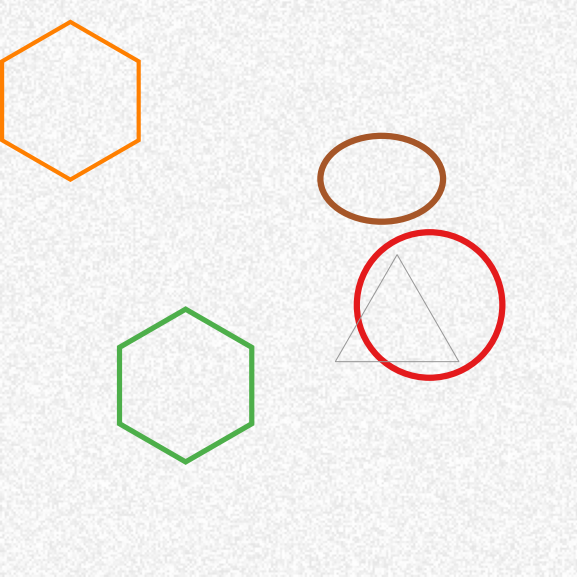[{"shape": "circle", "thickness": 3, "radius": 0.63, "center": [0.744, 0.471]}, {"shape": "hexagon", "thickness": 2.5, "radius": 0.66, "center": [0.321, 0.332]}, {"shape": "hexagon", "thickness": 2, "radius": 0.68, "center": [0.122, 0.825]}, {"shape": "oval", "thickness": 3, "radius": 0.53, "center": [0.661, 0.69]}, {"shape": "triangle", "thickness": 0.5, "radius": 0.62, "center": [0.688, 0.435]}]